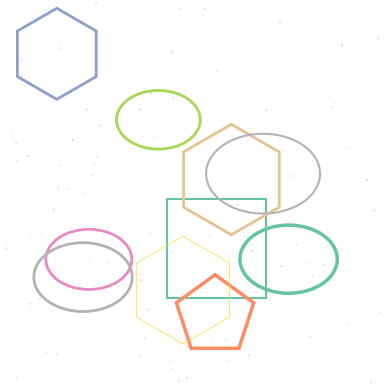[{"shape": "oval", "thickness": 2.5, "radius": 0.63, "center": [0.75, 0.327]}, {"shape": "square", "thickness": 1.5, "radius": 0.65, "center": [0.562, 0.355]}, {"shape": "pentagon", "thickness": 2.5, "radius": 0.53, "center": [0.559, 0.181]}, {"shape": "hexagon", "thickness": 2, "radius": 0.59, "center": [0.148, 0.86]}, {"shape": "oval", "thickness": 2, "radius": 0.56, "center": [0.231, 0.326]}, {"shape": "oval", "thickness": 2, "radius": 0.54, "center": [0.411, 0.689]}, {"shape": "hexagon", "thickness": 0.5, "radius": 0.7, "center": [0.475, 0.247]}, {"shape": "hexagon", "thickness": 2, "radius": 0.72, "center": [0.601, 0.534]}, {"shape": "oval", "thickness": 1.5, "radius": 0.74, "center": [0.683, 0.549]}, {"shape": "oval", "thickness": 2, "radius": 0.64, "center": [0.216, 0.28]}]